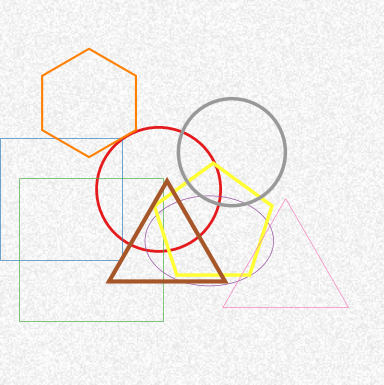[{"shape": "circle", "thickness": 2, "radius": 0.81, "center": [0.412, 0.508]}, {"shape": "square", "thickness": 0.5, "radius": 0.79, "center": [0.159, 0.482]}, {"shape": "square", "thickness": 0.5, "radius": 0.93, "center": [0.236, 0.352]}, {"shape": "oval", "thickness": 0.5, "radius": 0.84, "center": [0.544, 0.374]}, {"shape": "hexagon", "thickness": 1.5, "radius": 0.7, "center": [0.231, 0.733]}, {"shape": "pentagon", "thickness": 2.5, "radius": 0.8, "center": [0.554, 0.416]}, {"shape": "triangle", "thickness": 3, "radius": 0.87, "center": [0.434, 0.356]}, {"shape": "triangle", "thickness": 0.5, "radius": 0.94, "center": [0.742, 0.295]}, {"shape": "circle", "thickness": 2.5, "radius": 0.69, "center": [0.602, 0.605]}]